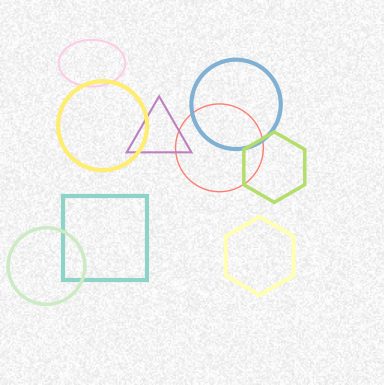[{"shape": "square", "thickness": 3, "radius": 0.55, "center": [0.272, 0.382]}, {"shape": "hexagon", "thickness": 3, "radius": 0.51, "center": [0.674, 0.335]}, {"shape": "circle", "thickness": 1, "radius": 0.57, "center": [0.57, 0.616]}, {"shape": "circle", "thickness": 3, "radius": 0.58, "center": [0.613, 0.729]}, {"shape": "hexagon", "thickness": 2.5, "radius": 0.46, "center": [0.712, 0.566]}, {"shape": "oval", "thickness": 1.5, "radius": 0.43, "center": [0.239, 0.836]}, {"shape": "triangle", "thickness": 1.5, "radius": 0.49, "center": [0.413, 0.653]}, {"shape": "circle", "thickness": 2.5, "radius": 0.5, "center": [0.121, 0.309]}, {"shape": "circle", "thickness": 3, "radius": 0.58, "center": [0.267, 0.674]}]